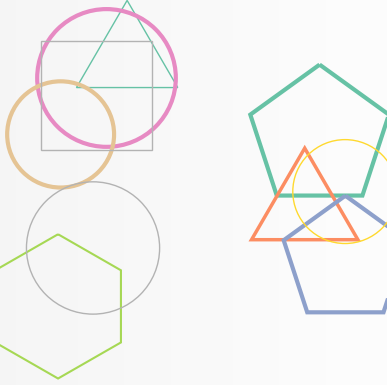[{"shape": "pentagon", "thickness": 3, "radius": 0.94, "center": [0.825, 0.644]}, {"shape": "triangle", "thickness": 1, "radius": 0.75, "center": [0.328, 0.848]}, {"shape": "triangle", "thickness": 2.5, "radius": 0.79, "center": [0.786, 0.457]}, {"shape": "pentagon", "thickness": 3, "radius": 0.84, "center": [0.891, 0.324]}, {"shape": "circle", "thickness": 3, "radius": 0.89, "center": [0.275, 0.797]}, {"shape": "hexagon", "thickness": 1.5, "radius": 0.94, "center": [0.15, 0.204]}, {"shape": "circle", "thickness": 1, "radius": 0.67, "center": [0.891, 0.502]}, {"shape": "circle", "thickness": 3, "radius": 0.69, "center": [0.156, 0.651]}, {"shape": "circle", "thickness": 1, "radius": 0.86, "center": [0.24, 0.356]}, {"shape": "square", "thickness": 1, "radius": 0.71, "center": [0.249, 0.752]}]